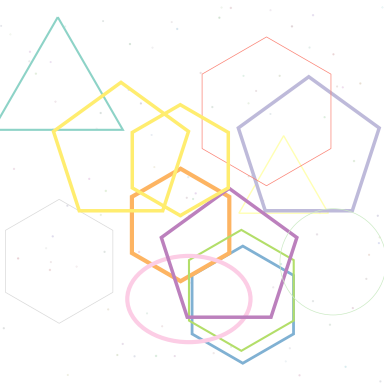[{"shape": "triangle", "thickness": 1.5, "radius": 0.98, "center": [0.15, 0.76]}, {"shape": "triangle", "thickness": 1, "radius": 0.67, "center": [0.737, 0.513]}, {"shape": "pentagon", "thickness": 2.5, "radius": 0.96, "center": [0.802, 0.608]}, {"shape": "hexagon", "thickness": 0.5, "radius": 0.97, "center": [0.692, 0.711]}, {"shape": "hexagon", "thickness": 2, "radius": 0.76, "center": [0.631, 0.209]}, {"shape": "hexagon", "thickness": 3, "radius": 0.73, "center": [0.469, 0.416]}, {"shape": "hexagon", "thickness": 1.5, "radius": 0.79, "center": [0.627, 0.246]}, {"shape": "oval", "thickness": 3, "radius": 0.8, "center": [0.491, 0.223]}, {"shape": "hexagon", "thickness": 0.5, "radius": 0.81, "center": [0.154, 0.321]}, {"shape": "pentagon", "thickness": 2.5, "radius": 0.93, "center": [0.595, 0.326]}, {"shape": "circle", "thickness": 0.5, "radius": 0.69, "center": [0.865, 0.32]}, {"shape": "hexagon", "thickness": 2.5, "radius": 0.72, "center": [0.468, 0.584]}, {"shape": "pentagon", "thickness": 2.5, "radius": 0.92, "center": [0.314, 0.602]}]